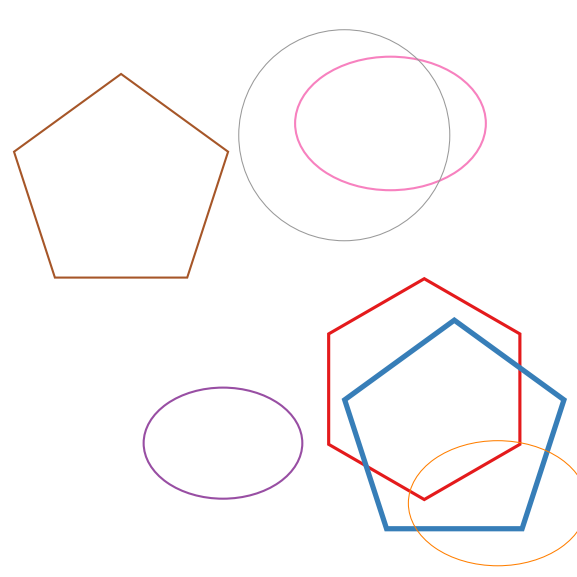[{"shape": "hexagon", "thickness": 1.5, "radius": 0.96, "center": [0.735, 0.325]}, {"shape": "pentagon", "thickness": 2.5, "radius": 1.0, "center": [0.787, 0.245]}, {"shape": "oval", "thickness": 1, "radius": 0.69, "center": [0.386, 0.232]}, {"shape": "oval", "thickness": 0.5, "radius": 0.77, "center": [0.862, 0.128]}, {"shape": "pentagon", "thickness": 1, "radius": 0.97, "center": [0.21, 0.676]}, {"shape": "oval", "thickness": 1, "radius": 0.83, "center": [0.676, 0.785]}, {"shape": "circle", "thickness": 0.5, "radius": 0.91, "center": [0.596, 0.765]}]